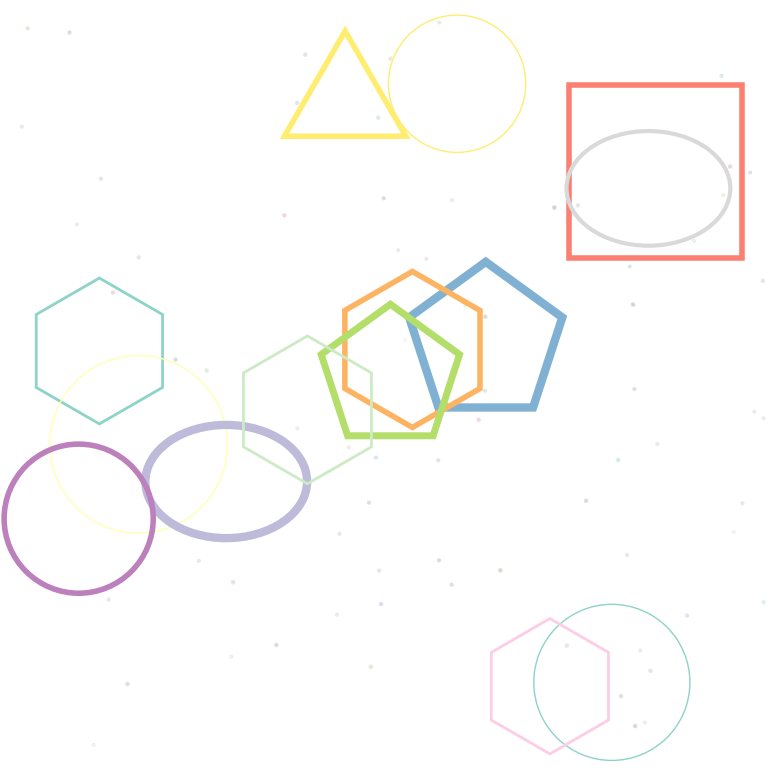[{"shape": "circle", "thickness": 0.5, "radius": 0.51, "center": [0.795, 0.114]}, {"shape": "hexagon", "thickness": 1, "radius": 0.47, "center": [0.129, 0.544]}, {"shape": "circle", "thickness": 0.5, "radius": 0.58, "center": [0.18, 0.423]}, {"shape": "oval", "thickness": 3, "radius": 0.53, "center": [0.294, 0.375]}, {"shape": "square", "thickness": 2, "radius": 0.56, "center": [0.851, 0.777]}, {"shape": "pentagon", "thickness": 3, "radius": 0.52, "center": [0.631, 0.555]}, {"shape": "hexagon", "thickness": 2, "radius": 0.51, "center": [0.536, 0.546]}, {"shape": "pentagon", "thickness": 2.5, "radius": 0.47, "center": [0.507, 0.51]}, {"shape": "hexagon", "thickness": 1, "radius": 0.44, "center": [0.714, 0.109]}, {"shape": "oval", "thickness": 1.5, "radius": 0.53, "center": [0.842, 0.755]}, {"shape": "circle", "thickness": 2, "radius": 0.48, "center": [0.102, 0.326]}, {"shape": "hexagon", "thickness": 1, "radius": 0.48, "center": [0.399, 0.468]}, {"shape": "circle", "thickness": 0.5, "radius": 0.45, "center": [0.594, 0.891]}, {"shape": "triangle", "thickness": 2, "radius": 0.46, "center": [0.448, 0.869]}]